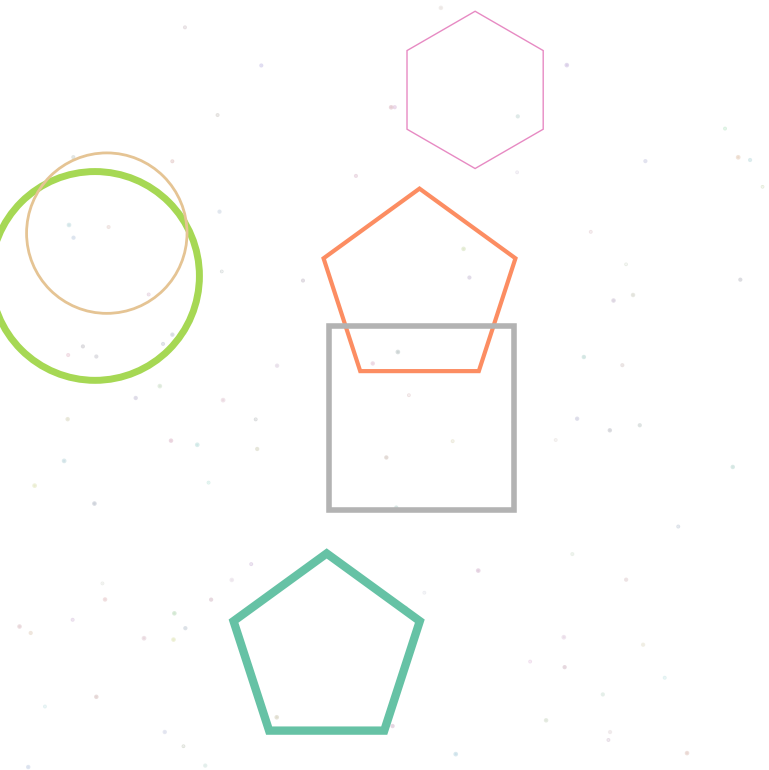[{"shape": "pentagon", "thickness": 3, "radius": 0.64, "center": [0.424, 0.154]}, {"shape": "pentagon", "thickness": 1.5, "radius": 0.66, "center": [0.545, 0.624]}, {"shape": "hexagon", "thickness": 0.5, "radius": 0.51, "center": [0.617, 0.883]}, {"shape": "circle", "thickness": 2.5, "radius": 0.68, "center": [0.123, 0.642]}, {"shape": "circle", "thickness": 1, "radius": 0.52, "center": [0.139, 0.697]}, {"shape": "square", "thickness": 2, "radius": 0.6, "center": [0.548, 0.457]}]